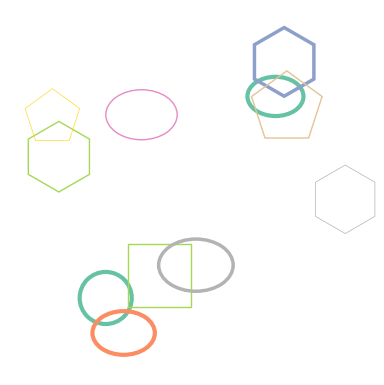[{"shape": "oval", "thickness": 3, "radius": 0.36, "center": [0.715, 0.75]}, {"shape": "circle", "thickness": 3, "radius": 0.34, "center": [0.275, 0.226]}, {"shape": "oval", "thickness": 3, "radius": 0.41, "center": [0.321, 0.135]}, {"shape": "hexagon", "thickness": 2.5, "radius": 0.45, "center": [0.738, 0.839]}, {"shape": "oval", "thickness": 1, "radius": 0.46, "center": [0.368, 0.702]}, {"shape": "square", "thickness": 1, "radius": 0.41, "center": [0.413, 0.285]}, {"shape": "hexagon", "thickness": 1, "radius": 0.46, "center": [0.153, 0.593]}, {"shape": "pentagon", "thickness": 0.5, "radius": 0.37, "center": [0.136, 0.695]}, {"shape": "pentagon", "thickness": 1, "radius": 0.48, "center": [0.745, 0.72]}, {"shape": "oval", "thickness": 2.5, "radius": 0.48, "center": [0.509, 0.311]}, {"shape": "hexagon", "thickness": 0.5, "radius": 0.44, "center": [0.897, 0.482]}]